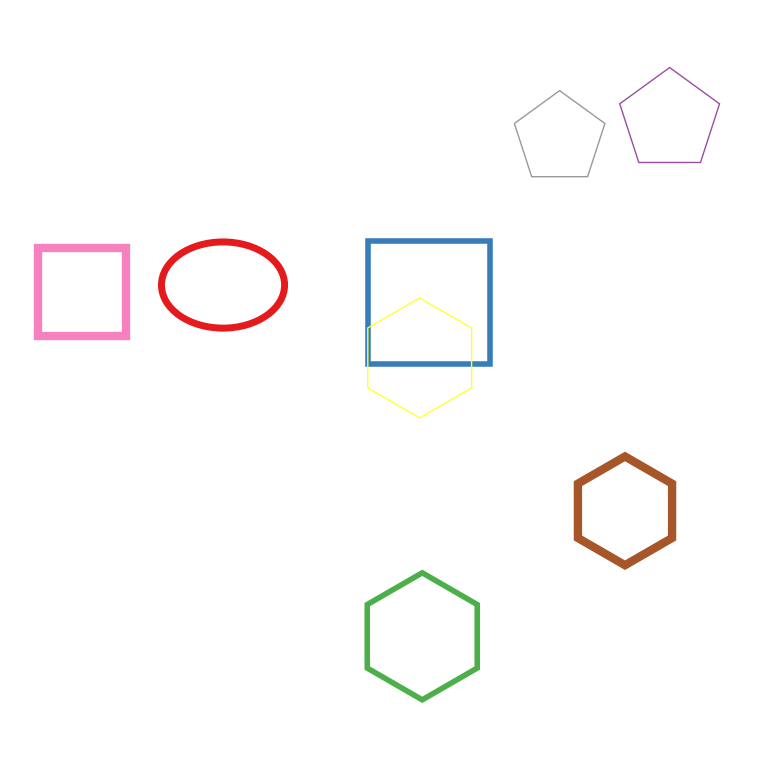[{"shape": "oval", "thickness": 2.5, "radius": 0.4, "center": [0.29, 0.63]}, {"shape": "square", "thickness": 2, "radius": 0.4, "center": [0.557, 0.607]}, {"shape": "hexagon", "thickness": 2, "radius": 0.41, "center": [0.548, 0.174]}, {"shape": "pentagon", "thickness": 0.5, "radius": 0.34, "center": [0.87, 0.844]}, {"shape": "hexagon", "thickness": 0.5, "radius": 0.39, "center": [0.545, 0.535]}, {"shape": "hexagon", "thickness": 3, "radius": 0.35, "center": [0.812, 0.337]}, {"shape": "square", "thickness": 3, "radius": 0.29, "center": [0.107, 0.621]}, {"shape": "pentagon", "thickness": 0.5, "radius": 0.31, "center": [0.727, 0.821]}]